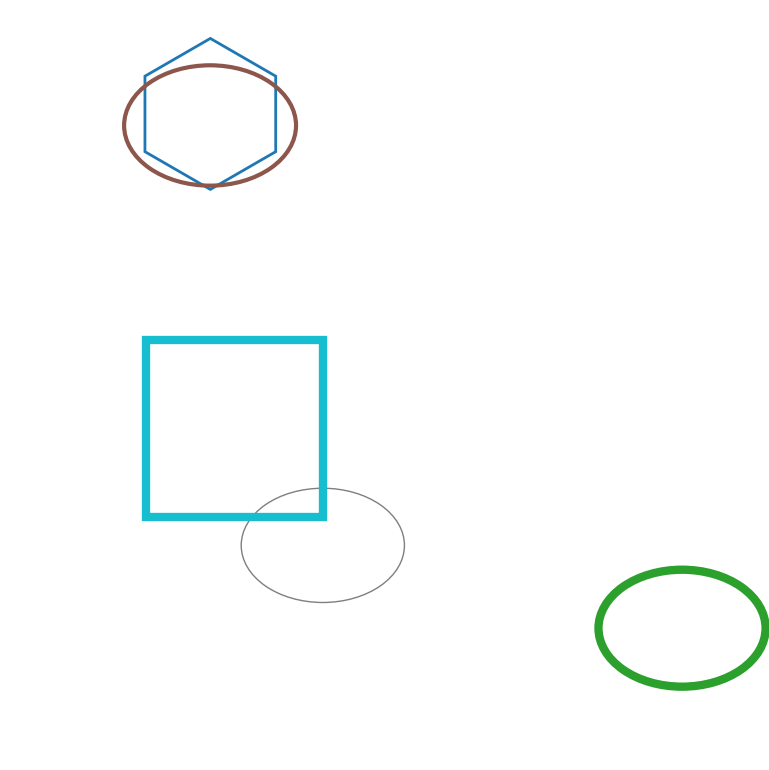[{"shape": "hexagon", "thickness": 1, "radius": 0.49, "center": [0.273, 0.852]}, {"shape": "oval", "thickness": 3, "radius": 0.54, "center": [0.886, 0.184]}, {"shape": "oval", "thickness": 1.5, "radius": 0.56, "center": [0.273, 0.837]}, {"shape": "oval", "thickness": 0.5, "radius": 0.53, "center": [0.419, 0.292]}, {"shape": "square", "thickness": 3, "radius": 0.57, "center": [0.304, 0.444]}]